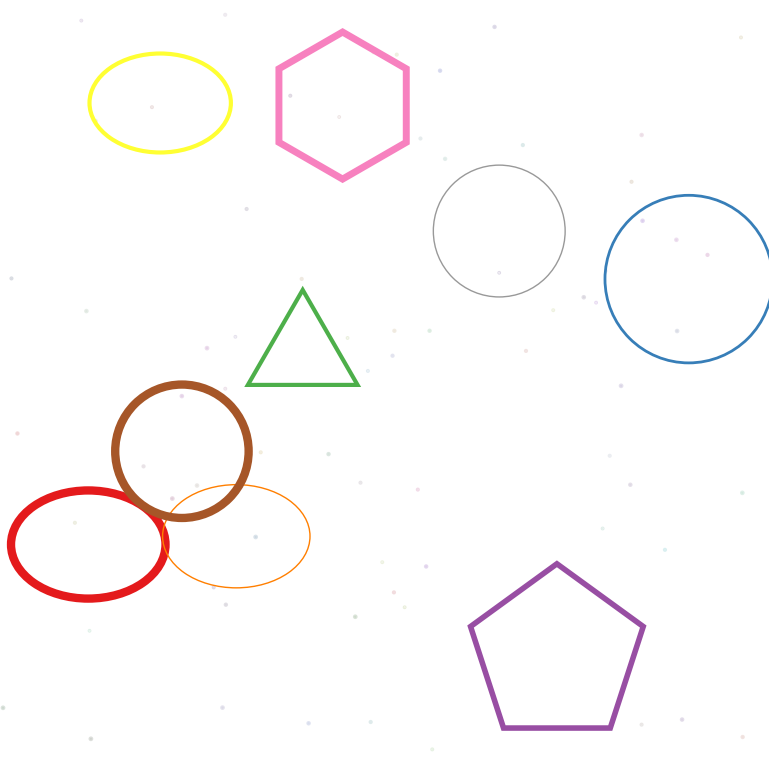[{"shape": "oval", "thickness": 3, "radius": 0.5, "center": [0.115, 0.293]}, {"shape": "circle", "thickness": 1, "radius": 0.54, "center": [0.895, 0.638]}, {"shape": "triangle", "thickness": 1.5, "radius": 0.41, "center": [0.393, 0.541]}, {"shape": "pentagon", "thickness": 2, "radius": 0.59, "center": [0.723, 0.15]}, {"shape": "oval", "thickness": 0.5, "radius": 0.48, "center": [0.307, 0.304]}, {"shape": "oval", "thickness": 1.5, "radius": 0.46, "center": [0.208, 0.866]}, {"shape": "circle", "thickness": 3, "radius": 0.43, "center": [0.236, 0.414]}, {"shape": "hexagon", "thickness": 2.5, "radius": 0.48, "center": [0.445, 0.863]}, {"shape": "circle", "thickness": 0.5, "radius": 0.43, "center": [0.648, 0.7]}]